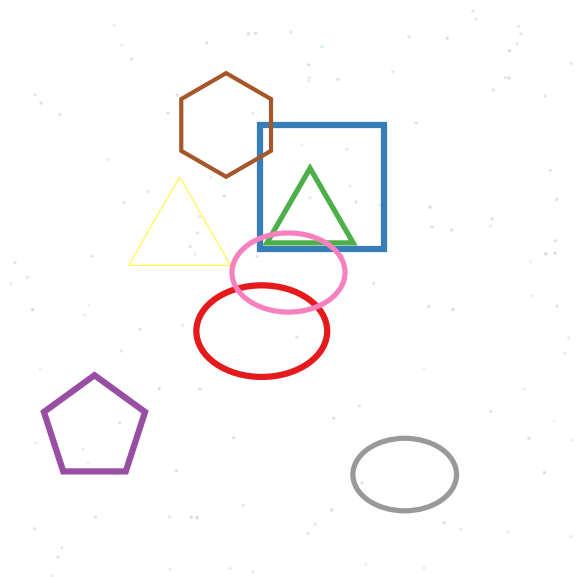[{"shape": "oval", "thickness": 3, "radius": 0.57, "center": [0.453, 0.426]}, {"shape": "square", "thickness": 3, "radius": 0.54, "center": [0.557, 0.676]}, {"shape": "triangle", "thickness": 2.5, "radius": 0.43, "center": [0.537, 0.622]}, {"shape": "pentagon", "thickness": 3, "radius": 0.46, "center": [0.164, 0.257]}, {"shape": "triangle", "thickness": 0.5, "radius": 0.51, "center": [0.311, 0.591]}, {"shape": "hexagon", "thickness": 2, "radius": 0.45, "center": [0.392, 0.783]}, {"shape": "oval", "thickness": 2.5, "radius": 0.49, "center": [0.5, 0.527]}, {"shape": "oval", "thickness": 2.5, "radius": 0.45, "center": [0.701, 0.177]}]